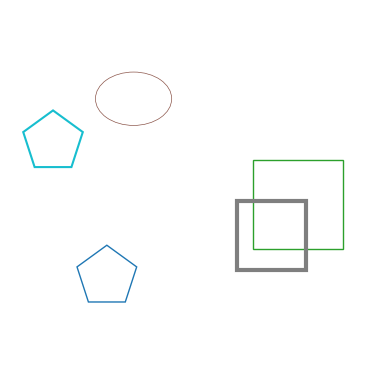[{"shape": "pentagon", "thickness": 1, "radius": 0.41, "center": [0.278, 0.282]}, {"shape": "square", "thickness": 1, "radius": 0.58, "center": [0.775, 0.469]}, {"shape": "oval", "thickness": 0.5, "radius": 0.5, "center": [0.347, 0.744]}, {"shape": "square", "thickness": 3, "radius": 0.45, "center": [0.706, 0.388]}, {"shape": "pentagon", "thickness": 1.5, "radius": 0.41, "center": [0.138, 0.632]}]